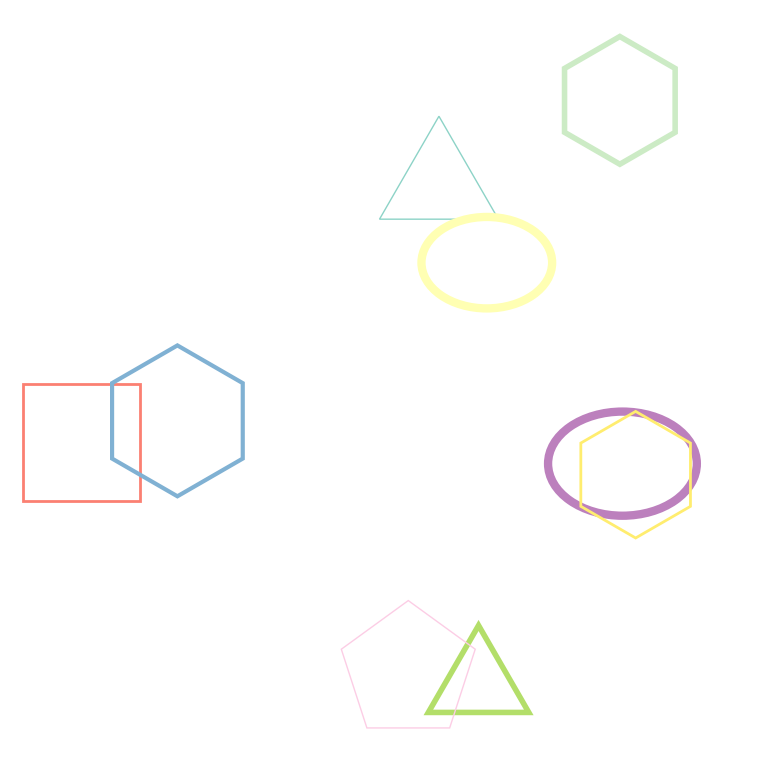[{"shape": "triangle", "thickness": 0.5, "radius": 0.45, "center": [0.57, 0.76]}, {"shape": "oval", "thickness": 3, "radius": 0.42, "center": [0.632, 0.659]}, {"shape": "square", "thickness": 1, "radius": 0.38, "center": [0.105, 0.425]}, {"shape": "hexagon", "thickness": 1.5, "radius": 0.49, "center": [0.23, 0.453]}, {"shape": "triangle", "thickness": 2, "radius": 0.38, "center": [0.621, 0.112]}, {"shape": "pentagon", "thickness": 0.5, "radius": 0.46, "center": [0.53, 0.129]}, {"shape": "oval", "thickness": 3, "radius": 0.48, "center": [0.808, 0.398]}, {"shape": "hexagon", "thickness": 2, "radius": 0.41, "center": [0.805, 0.87]}, {"shape": "hexagon", "thickness": 1, "radius": 0.41, "center": [0.826, 0.384]}]